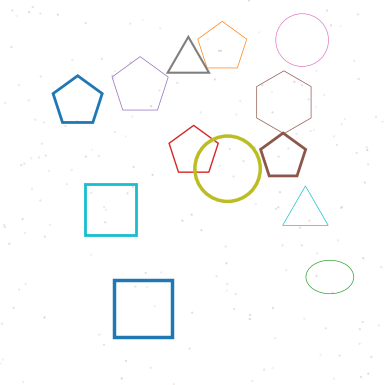[{"shape": "square", "thickness": 2.5, "radius": 0.37, "center": [0.372, 0.199]}, {"shape": "pentagon", "thickness": 2, "radius": 0.34, "center": [0.202, 0.736]}, {"shape": "pentagon", "thickness": 0.5, "radius": 0.33, "center": [0.577, 0.878]}, {"shape": "oval", "thickness": 0.5, "radius": 0.31, "center": [0.857, 0.28]}, {"shape": "pentagon", "thickness": 1, "radius": 0.34, "center": [0.503, 0.607]}, {"shape": "pentagon", "thickness": 0.5, "radius": 0.38, "center": [0.364, 0.776]}, {"shape": "pentagon", "thickness": 2, "radius": 0.31, "center": [0.735, 0.593]}, {"shape": "hexagon", "thickness": 0.5, "radius": 0.41, "center": [0.737, 0.734]}, {"shape": "circle", "thickness": 0.5, "radius": 0.34, "center": [0.785, 0.896]}, {"shape": "triangle", "thickness": 1.5, "radius": 0.31, "center": [0.489, 0.842]}, {"shape": "circle", "thickness": 2.5, "radius": 0.42, "center": [0.591, 0.562]}, {"shape": "triangle", "thickness": 0.5, "radius": 0.34, "center": [0.793, 0.449]}, {"shape": "square", "thickness": 2, "radius": 0.33, "center": [0.286, 0.455]}]